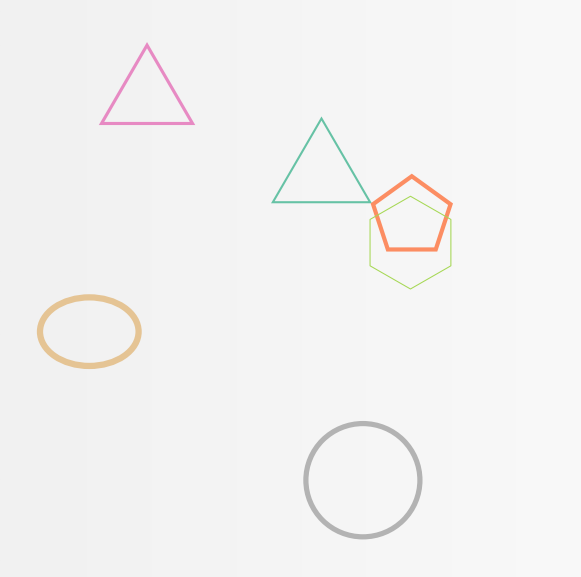[{"shape": "triangle", "thickness": 1, "radius": 0.48, "center": [0.553, 0.697]}, {"shape": "pentagon", "thickness": 2, "radius": 0.35, "center": [0.708, 0.624]}, {"shape": "triangle", "thickness": 1.5, "radius": 0.45, "center": [0.253, 0.831]}, {"shape": "hexagon", "thickness": 0.5, "radius": 0.4, "center": [0.706, 0.579]}, {"shape": "oval", "thickness": 3, "radius": 0.42, "center": [0.154, 0.425]}, {"shape": "circle", "thickness": 2.5, "radius": 0.49, "center": [0.624, 0.168]}]